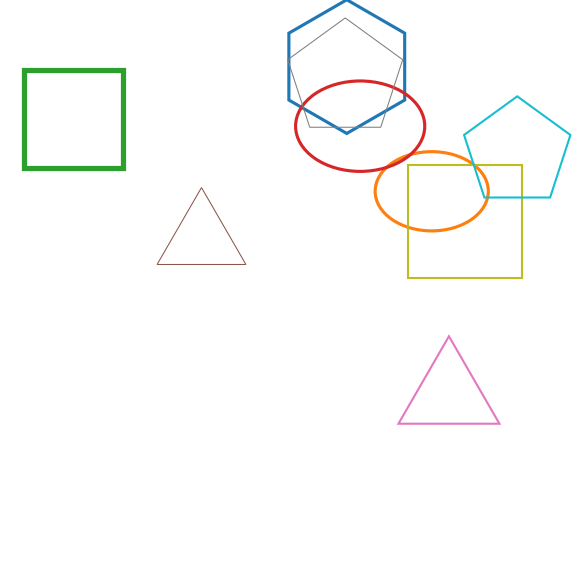[{"shape": "hexagon", "thickness": 1.5, "radius": 0.58, "center": [0.6, 0.884]}, {"shape": "oval", "thickness": 1.5, "radius": 0.49, "center": [0.748, 0.668]}, {"shape": "square", "thickness": 2.5, "radius": 0.43, "center": [0.127, 0.793]}, {"shape": "oval", "thickness": 1.5, "radius": 0.56, "center": [0.624, 0.781]}, {"shape": "triangle", "thickness": 0.5, "radius": 0.44, "center": [0.349, 0.586]}, {"shape": "triangle", "thickness": 1, "radius": 0.5, "center": [0.777, 0.316]}, {"shape": "pentagon", "thickness": 0.5, "radius": 0.52, "center": [0.598, 0.863]}, {"shape": "square", "thickness": 1, "radius": 0.49, "center": [0.805, 0.615]}, {"shape": "pentagon", "thickness": 1, "radius": 0.48, "center": [0.896, 0.735]}]